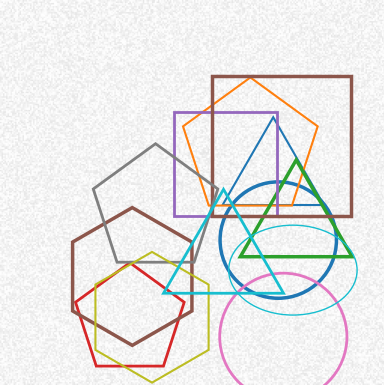[{"shape": "triangle", "thickness": 1.5, "radius": 0.76, "center": [0.71, 0.543]}, {"shape": "circle", "thickness": 2.5, "radius": 0.76, "center": [0.723, 0.376]}, {"shape": "pentagon", "thickness": 1.5, "radius": 0.92, "center": [0.65, 0.615]}, {"shape": "triangle", "thickness": 2.5, "radius": 0.84, "center": [0.769, 0.417]}, {"shape": "pentagon", "thickness": 2, "radius": 0.74, "center": [0.337, 0.169]}, {"shape": "square", "thickness": 2, "radius": 0.67, "center": [0.586, 0.573]}, {"shape": "hexagon", "thickness": 2.5, "radius": 0.89, "center": [0.344, 0.282]}, {"shape": "square", "thickness": 2.5, "radius": 0.9, "center": [0.731, 0.621]}, {"shape": "circle", "thickness": 2, "radius": 0.83, "center": [0.736, 0.125]}, {"shape": "pentagon", "thickness": 2, "radius": 0.85, "center": [0.404, 0.457]}, {"shape": "hexagon", "thickness": 1.5, "radius": 0.85, "center": [0.395, 0.176]}, {"shape": "oval", "thickness": 1, "radius": 0.83, "center": [0.761, 0.298]}, {"shape": "triangle", "thickness": 2, "radius": 0.9, "center": [0.581, 0.328]}]